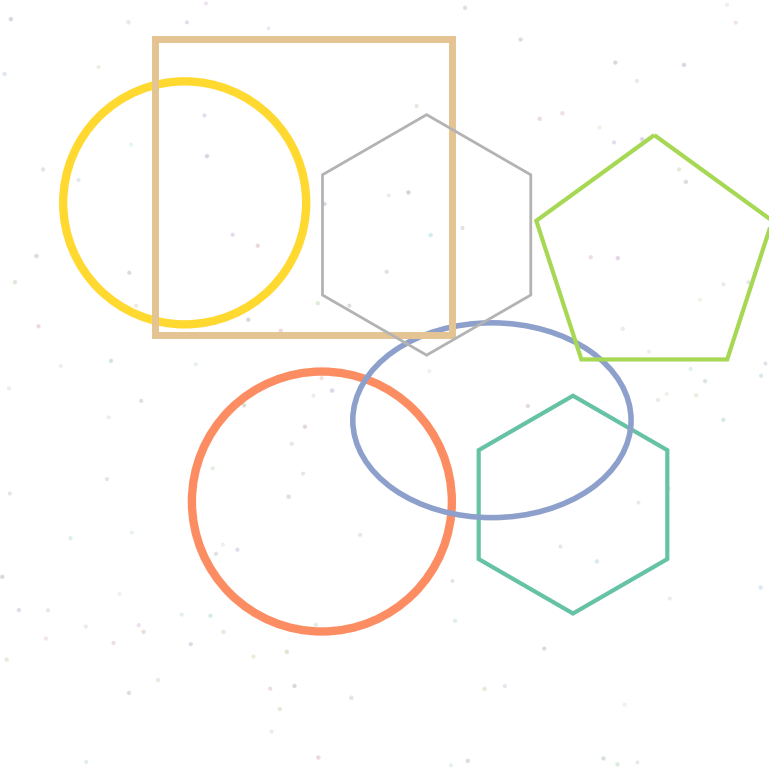[{"shape": "hexagon", "thickness": 1.5, "radius": 0.71, "center": [0.744, 0.345]}, {"shape": "circle", "thickness": 3, "radius": 0.84, "center": [0.418, 0.349]}, {"shape": "oval", "thickness": 2, "radius": 0.9, "center": [0.639, 0.454]}, {"shape": "pentagon", "thickness": 1.5, "radius": 0.81, "center": [0.85, 0.664]}, {"shape": "circle", "thickness": 3, "radius": 0.79, "center": [0.24, 0.737]}, {"shape": "square", "thickness": 2.5, "radius": 0.96, "center": [0.394, 0.757]}, {"shape": "hexagon", "thickness": 1, "radius": 0.78, "center": [0.554, 0.695]}]